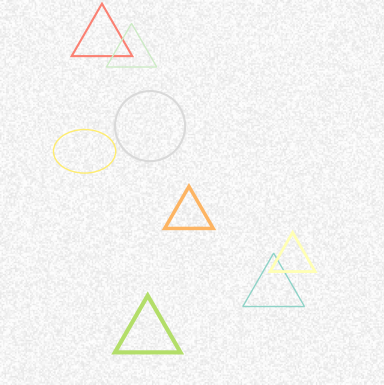[{"shape": "triangle", "thickness": 1, "radius": 0.46, "center": [0.711, 0.25]}, {"shape": "triangle", "thickness": 2, "radius": 0.34, "center": [0.76, 0.329]}, {"shape": "triangle", "thickness": 1.5, "radius": 0.45, "center": [0.265, 0.9]}, {"shape": "triangle", "thickness": 2.5, "radius": 0.36, "center": [0.491, 0.443]}, {"shape": "triangle", "thickness": 3, "radius": 0.49, "center": [0.384, 0.134]}, {"shape": "circle", "thickness": 1.5, "radius": 0.46, "center": [0.39, 0.672]}, {"shape": "triangle", "thickness": 1, "radius": 0.38, "center": [0.342, 0.864]}, {"shape": "oval", "thickness": 1, "radius": 0.4, "center": [0.22, 0.607]}]